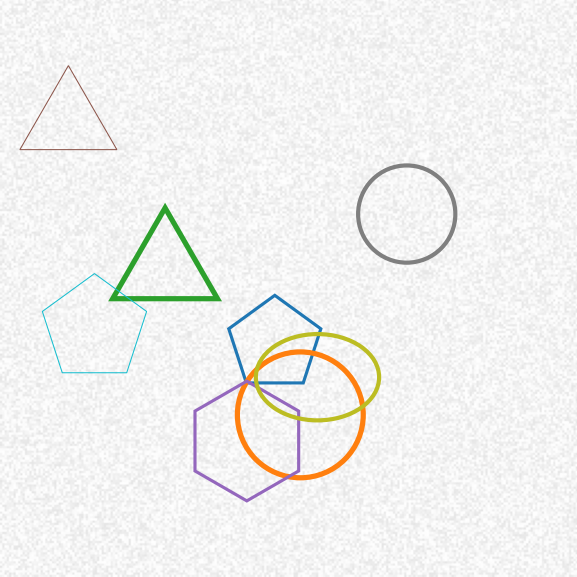[{"shape": "pentagon", "thickness": 1.5, "radius": 0.42, "center": [0.476, 0.404]}, {"shape": "circle", "thickness": 2.5, "radius": 0.54, "center": [0.52, 0.281]}, {"shape": "triangle", "thickness": 2.5, "radius": 0.52, "center": [0.286, 0.534]}, {"shape": "hexagon", "thickness": 1.5, "radius": 0.52, "center": [0.427, 0.235]}, {"shape": "triangle", "thickness": 0.5, "radius": 0.48, "center": [0.118, 0.789]}, {"shape": "circle", "thickness": 2, "radius": 0.42, "center": [0.704, 0.628]}, {"shape": "oval", "thickness": 2, "radius": 0.53, "center": [0.55, 0.346]}, {"shape": "pentagon", "thickness": 0.5, "radius": 0.47, "center": [0.164, 0.43]}]